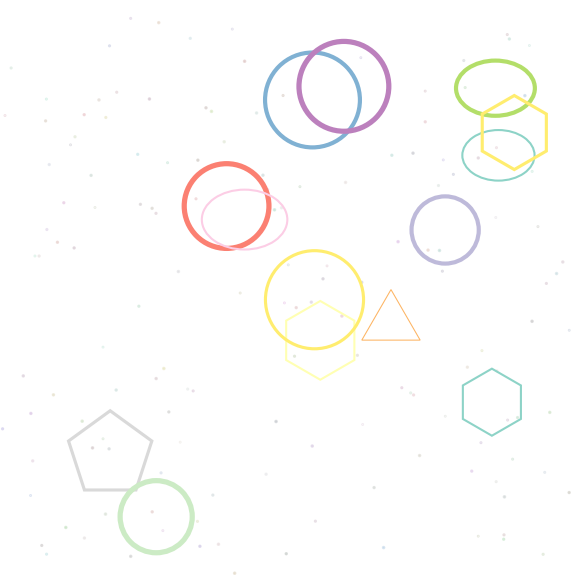[{"shape": "hexagon", "thickness": 1, "radius": 0.29, "center": [0.852, 0.303]}, {"shape": "oval", "thickness": 1, "radius": 0.31, "center": [0.863, 0.73]}, {"shape": "hexagon", "thickness": 1, "radius": 0.34, "center": [0.555, 0.41]}, {"shape": "circle", "thickness": 2, "radius": 0.29, "center": [0.771, 0.601]}, {"shape": "circle", "thickness": 2.5, "radius": 0.37, "center": [0.392, 0.642]}, {"shape": "circle", "thickness": 2, "radius": 0.41, "center": [0.541, 0.826]}, {"shape": "triangle", "thickness": 0.5, "radius": 0.29, "center": [0.677, 0.439]}, {"shape": "oval", "thickness": 2, "radius": 0.34, "center": [0.858, 0.846]}, {"shape": "oval", "thickness": 1, "radius": 0.37, "center": [0.424, 0.619]}, {"shape": "pentagon", "thickness": 1.5, "radius": 0.38, "center": [0.191, 0.212]}, {"shape": "circle", "thickness": 2.5, "radius": 0.39, "center": [0.595, 0.85]}, {"shape": "circle", "thickness": 2.5, "radius": 0.31, "center": [0.27, 0.104]}, {"shape": "hexagon", "thickness": 1.5, "radius": 0.32, "center": [0.891, 0.77]}, {"shape": "circle", "thickness": 1.5, "radius": 0.42, "center": [0.545, 0.48]}]